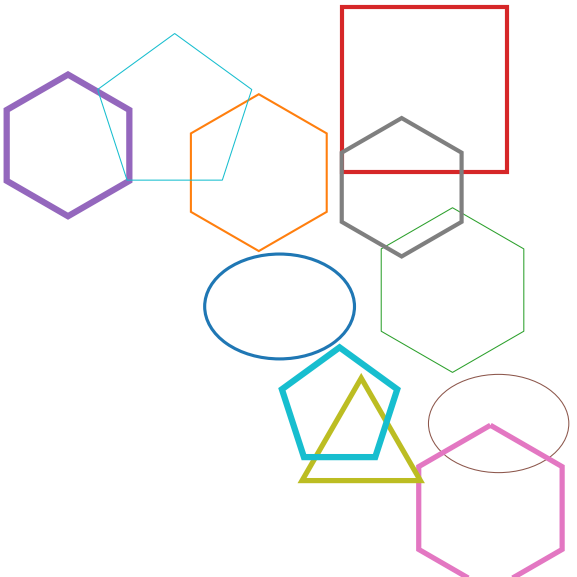[{"shape": "oval", "thickness": 1.5, "radius": 0.65, "center": [0.484, 0.468]}, {"shape": "hexagon", "thickness": 1, "radius": 0.68, "center": [0.448, 0.7]}, {"shape": "hexagon", "thickness": 0.5, "radius": 0.71, "center": [0.784, 0.497]}, {"shape": "square", "thickness": 2, "radius": 0.71, "center": [0.736, 0.843]}, {"shape": "hexagon", "thickness": 3, "radius": 0.61, "center": [0.118, 0.747]}, {"shape": "oval", "thickness": 0.5, "radius": 0.61, "center": [0.863, 0.266]}, {"shape": "hexagon", "thickness": 2.5, "radius": 0.72, "center": [0.849, 0.119]}, {"shape": "hexagon", "thickness": 2, "radius": 0.6, "center": [0.696, 0.675]}, {"shape": "triangle", "thickness": 2.5, "radius": 0.59, "center": [0.625, 0.226]}, {"shape": "pentagon", "thickness": 3, "radius": 0.53, "center": [0.588, 0.293]}, {"shape": "pentagon", "thickness": 0.5, "radius": 0.7, "center": [0.302, 0.801]}]